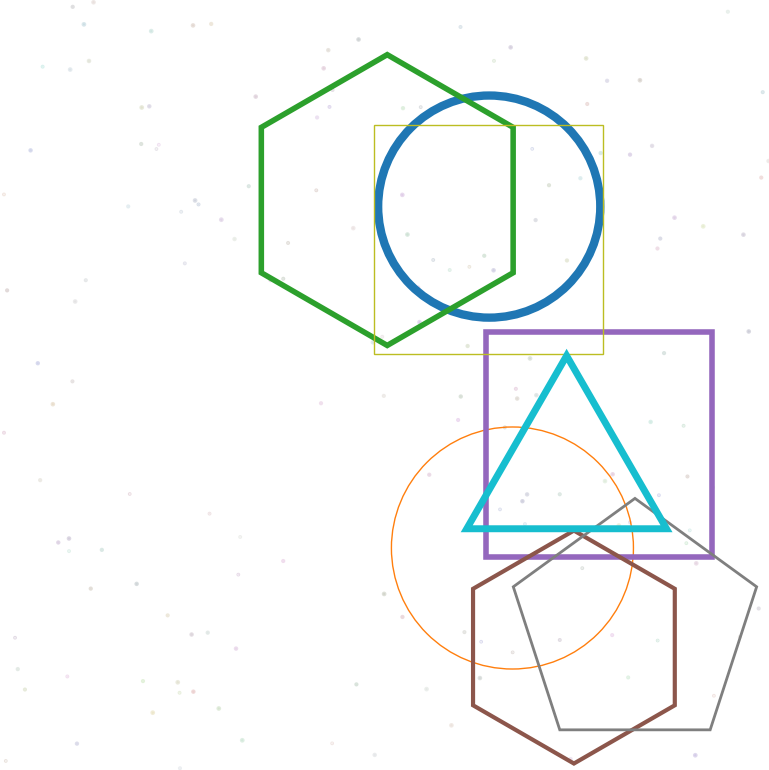[{"shape": "circle", "thickness": 3, "radius": 0.72, "center": [0.635, 0.732]}, {"shape": "circle", "thickness": 0.5, "radius": 0.79, "center": [0.665, 0.288]}, {"shape": "hexagon", "thickness": 2, "radius": 0.94, "center": [0.503, 0.74]}, {"shape": "square", "thickness": 2, "radius": 0.73, "center": [0.778, 0.423]}, {"shape": "hexagon", "thickness": 1.5, "radius": 0.76, "center": [0.745, 0.16]}, {"shape": "pentagon", "thickness": 1, "radius": 0.83, "center": [0.825, 0.187]}, {"shape": "square", "thickness": 0.5, "radius": 0.74, "center": [0.634, 0.689]}, {"shape": "triangle", "thickness": 2.5, "radius": 0.75, "center": [0.736, 0.388]}]